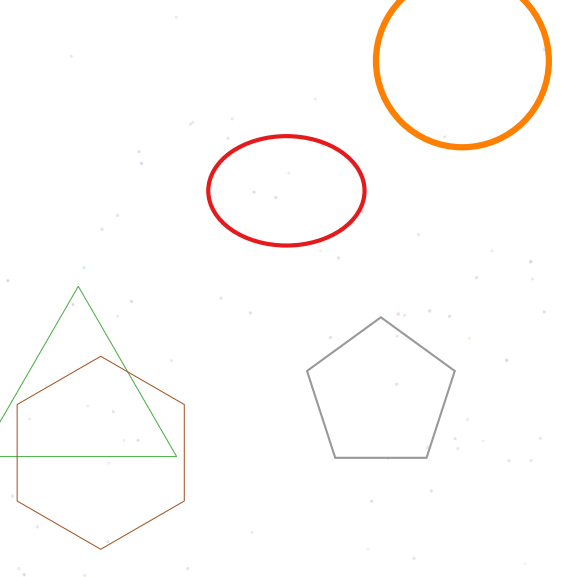[{"shape": "oval", "thickness": 2, "radius": 0.68, "center": [0.496, 0.669]}, {"shape": "triangle", "thickness": 0.5, "radius": 0.98, "center": [0.136, 0.307]}, {"shape": "circle", "thickness": 3, "radius": 0.75, "center": [0.801, 0.894]}, {"shape": "hexagon", "thickness": 0.5, "radius": 0.84, "center": [0.174, 0.215]}, {"shape": "pentagon", "thickness": 1, "radius": 0.67, "center": [0.66, 0.315]}]